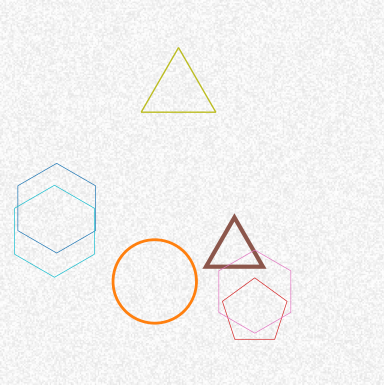[{"shape": "hexagon", "thickness": 0.5, "radius": 0.58, "center": [0.147, 0.459]}, {"shape": "circle", "thickness": 2, "radius": 0.54, "center": [0.402, 0.269]}, {"shape": "pentagon", "thickness": 0.5, "radius": 0.44, "center": [0.662, 0.19]}, {"shape": "triangle", "thickness": 3, "radius": 0.43, "center": [0.609, 0.35]}, {"shape": "hexagon", "thickness": 0.5, "radius": 0.54, "center": [0.662, 0.243]}, {"shape": "triangle", "thickness": 1, "radius": 0.56, "center": [0.464, 0.765]}, {"shape": "hexagon", "thickness": 0.5, "radius": 0.6, "center": [0.142, 0.399]}]